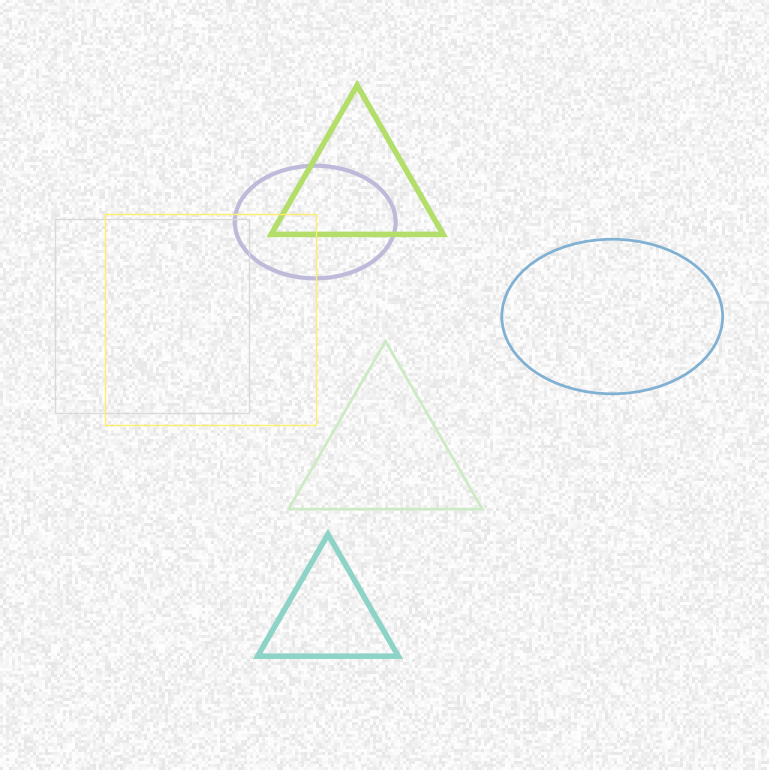[{"shape": "triangle", "thickness": 2, "radius": 0.53, "center": [0.426, 0.201]}, {"shape": "oval", "thickness": 1.5, "radius": 0.52, "center": [0.409, 0.712]}, {"shape": "oval", "thickness": 1, "radius": 0.72, "center": [0.795, 0.589]}, {"shape": "triangle", "thickness": 2, "radius": 0.65, "center": [0.464, 0.76]}, {"shape": "square", "thickness": 0.5, "radius": 0.63, "center": [0.198, 0.59]}, {"shape": "triangle", "thickness": 1, "radius": 0.73, "center": [0.501, 0.411]}, {"shape": "square", "thickness": 0.5, "radius": 0.68, "center": [0.274, 0.585]}]